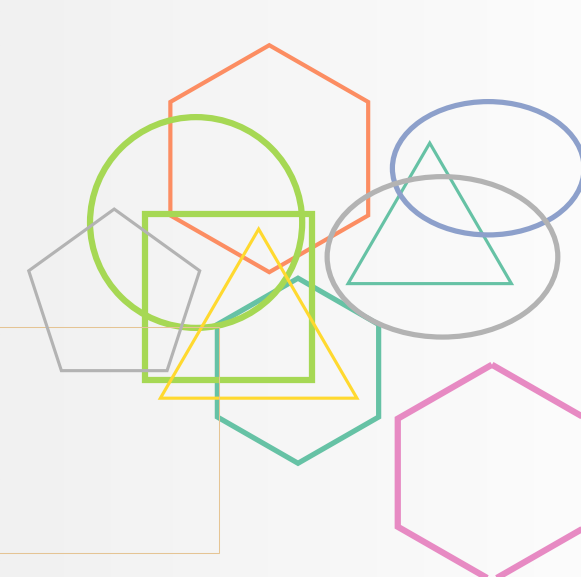[{"shape": "hexagon", "thickness": 2.5, "radius": 0.8, "center": [0.513, 0.357]}, {"shape": "triangle", "thickness": 1.5, "radius": 0.81, "center": [0.739, 0.589]}, {"shape": "hexagon", "thickness": 2, "radius": 0.98, "center": [0.463, 0.724]}, {"shape": "oval", "thickness": 2.5, "radius": 0.82, "center": [0.84, 0.708]}, {"shape": "hexagon", "thickness": 3, "radius": 0.94, "center": [0.846, 0.181]}, {"shape": "circle", "thickness": 3, "radius": 0.91, "center": [0.337, 0.614]}, {"shape": "square", "thickness": 3, "radius": 0.72, "center": [0.393, 0.485]}, {"shape": "triangle", "thickness": 1.5, "radius": 0.98, "center": [0.445, 0.407]}, {"shape": "square", "thickness": 0.5, "radius": 0.98, "center": [0.18, 0.238]}, {"shape": "oval", "thickness": 2.5, "radius": 0.99, "center": [0.761, 0.554]}, {"shape": "pentagon", "thickness": 1.5, "radius": 0.77, "center": [0.196, 0.482]}]